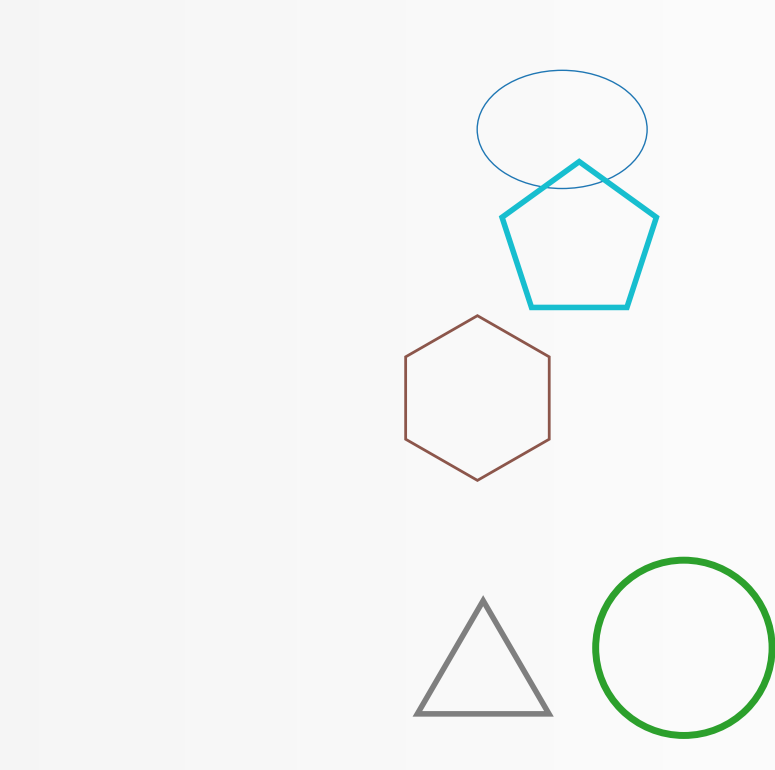[{"shape": "oval", "thickness": 0.5, "radius": 0.55, "center": [0.725, 0.832]}, {"shape": "circle", "thickness": 2.5, "radius": 0.57, "center": [0.882, 0.159]}, {"shape": "hexagon", "thickness": 1, "radius": 0.53, "center": [0.616, 0.483]}, {"shape": "triangle", "thickness": 2, "radius": 0.49, "center": [0.623, 0.122]}, {"shape": "pentagon", "thickness": 2, "radius": 0.52, "center": [0.747, 0.685]}]